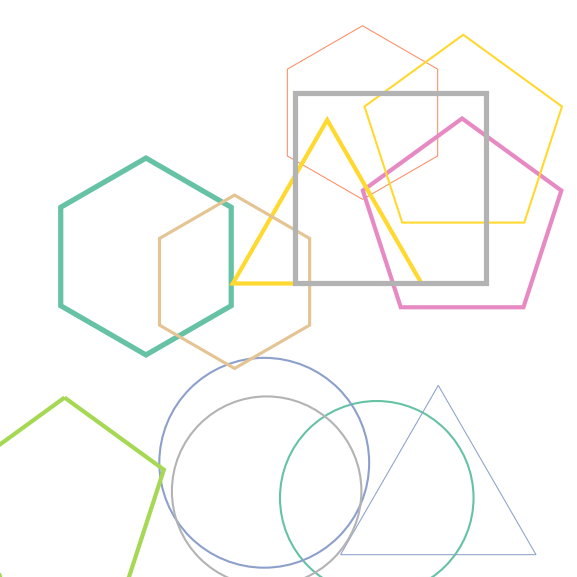[{"shape": "circle", "thickness": 1, "radius": 0.84, "center": [0.652, 0.137]}, {"shape": "hexagon", "thickness": 2.5, "radius": 0.85, "center": [0.253, 0.555]}, {"shape": "hexagon", "thickness": 0.5, "radius": 0.75, "center": [0.628, 0.804]}, {"shape": "triangle", "thickness": 0.5, "radius": 0.98, "center": [0.759, 0.136]}, {"shape": "circle", "thickness": 1, "radius": 0.91, "center": [0.458, 0.198]}, {"shape": "pentagon", "thickness": 2, "radius": 0.9, "center": [0.8, 0.613]}, {"shape": "pentagon", "thickness": 2, "radius": 0.9, "center": [0.112, 0.13]}, {"shape": "pentagon", "thickness": 1, "radius": 0.9, "center": [0.802, 0.759]}, {"shape": "triangle", "thickness": 2, "radius": 0.94, "center": [0.567, 0.603]}, {"shape": "hexagon", "thickness": 1.5, "radius": 0.75, "center": [0.406, 0.511]}, {"shape": "circle", "thickness": 1, "radius": 0.82, "center": [0.462, 0.149]}, {"shape": "square", "thickness": 2.5, "radius": 0.83, "center": [0.676, 0.674]}]